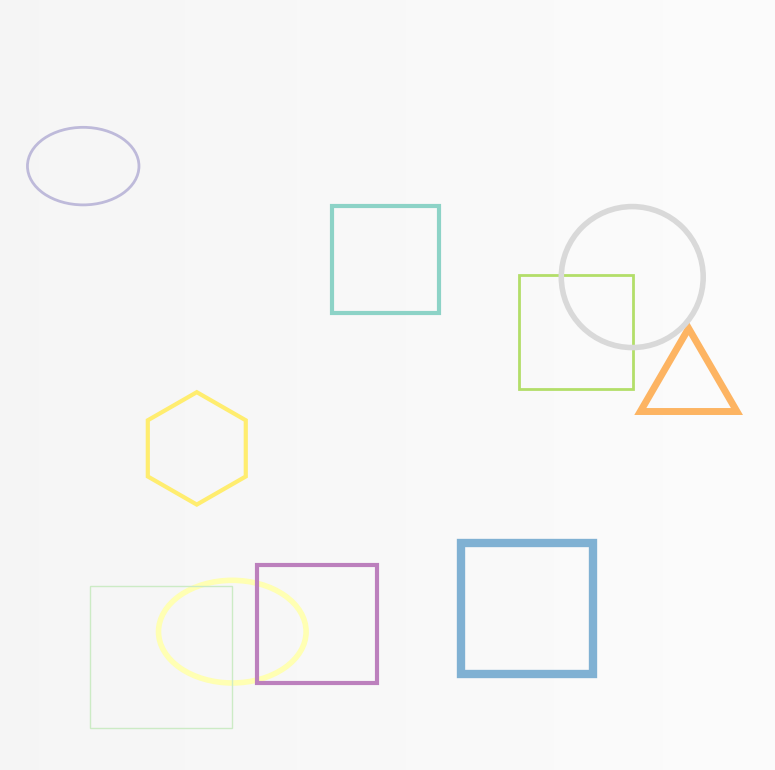[{"shape": "square", "thickness": 1.5, "radius": 0.35, "center": [0.497, 0.663]}, {"shape": "oval", "thickness": 2, "radius": 0.48, "center": [0.3, 0.18]}, {"shape": "oval", "thickness": 1, "radius": 0.36, "center": [0.107, 0.784]}, {"shape": "square", "thickness": 3, "radius": 0.43, "center": [0.68, 0.21]}, {"shape": "triangle", "thickness": 2.5, "radius": 0.36, "center": [0.889, 0.502]}, {"shape": "square", "thickness": 1, "radius": 0.37, "center": [0.744, 0.569]}, {"shape": "circle", "thickness": 2, "radius": 0.46, "center": [0.816, 0.64]}, {"shape": "square", "thickness": 1.5, "radius": 0.38, "center": [0.409, 0.19]}, {"shape": "square", "thickness": 0.5, "radius": 0.46, "center": [0.207, 0.146]}, {"shape": "hexagon", "thickness": 1.5, "radius": 0.36, "center": [0.254, 0.418]}]